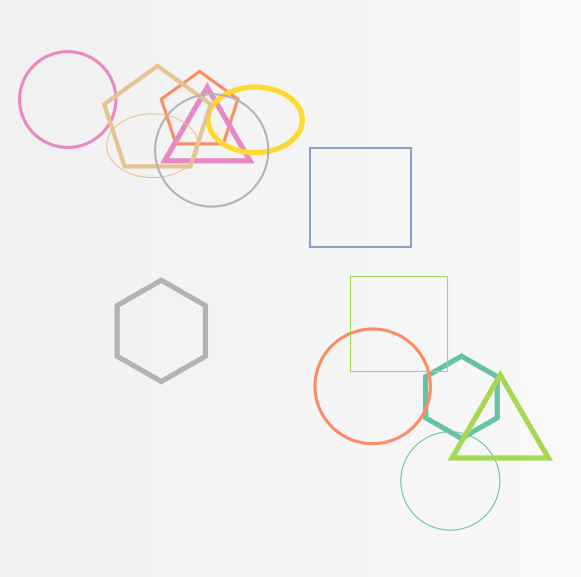[{"shape": "hexagon", "thickness": 2.5, "radius": 0.36, "center": [0.794, 0.311]}, {"shape": "circle", "thickness": 0.5, "radius": 0.43, "center": [0.775, 0.166]}, {"shape": "circle", "thickness": 1.5, "radius": 0.5, "center": [0.641, 0.33]}, {"shape": "pentagon", "thickness": 1.5, "radius": 0.35, "center": [0.343, 0.806]}, {"shape": "square", "thickness": 1, "radius": 0.43, "center": [0.62, 0.657]}, {"shape": "circle", "thickness": 1.5, "radius": 0.41, "center": [0.117, 0.827]}, {"shape": "triangle", "thickness": 2.5, "radius": 0.42, "center": [0.357, 0.763]}, {"shape": "square", "thickness": 0.5, "radius": 0.41, "center": [0.686, 0.439]}, {"shape": "triangle", "thickness": 2.5, "radius": 0.48, "center": [0.861, 0.254]}, {"shape": "oval", "thickness": 2.5, "radius": 0.41, "center": [0.439, 0.792]}, {"shape": "pentagon", "thickness": 2, "radius": 0.48, "center": [0.271, 0.789]}, {"shape": "oval", "thickness": 0.5, "radius": 0.39, "center": [0.262, 0.747]}, {"shape": "hexagon", "thickness": 2.5, "radius": 0.44, "center": [0.277, 0.426]}, {"shape": "circle", "thickness": 1, "radius": 0.49, "center": [0.364, 0.739]}]